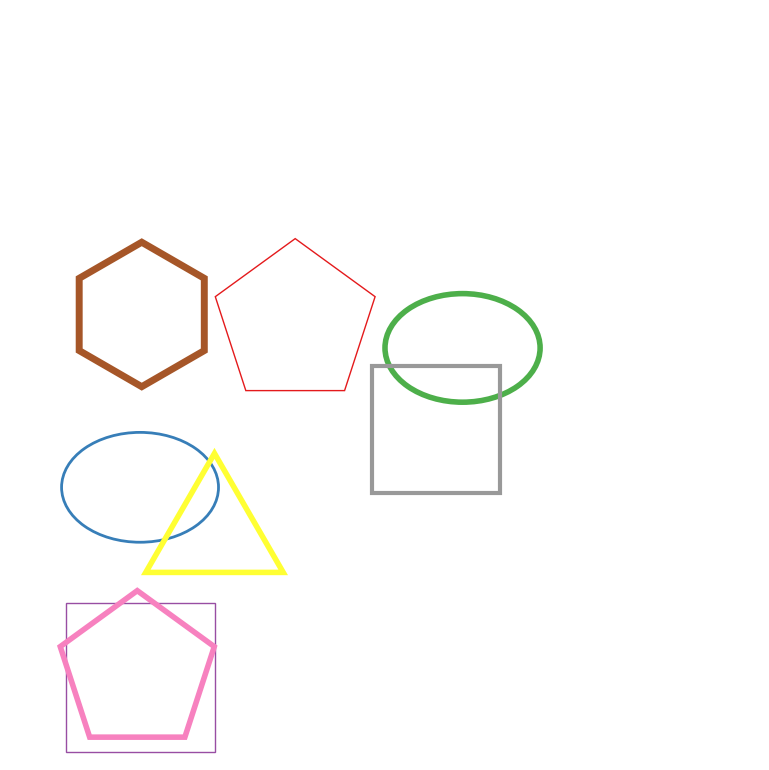[{"shape": "pentagon", "thickness": 0.5, "radius": 0.55, "center": [0.383, 0.581]}, {"shape": "oval", "thickness": 1, "radius": 0.51, "center": [0.182, 0.367]}, {"shape": "oval", "thickness": 2, "radius": 0.5, "center": [0.601, 0.548]}, {"shape": "square", "thickness": 0.5, "radius": 0.48, "center": [0.183, 0.121]}, {"shape": "triangle", "thickness": 2, "radius": 0.52, "center": [0.279, 0.308]}, {"shape": "hexagon", "thickness": 2.5, "radius": 0.47, "center": [0.184, 0.592]}, {"shape": "pentagon", "thickness": 2, "radius": 0.53, "center": [0.178, 0.128]}, {"shape": "square", "thickness": 1.5, "radius": 0.41, "center": [0.566, 0.442]}]